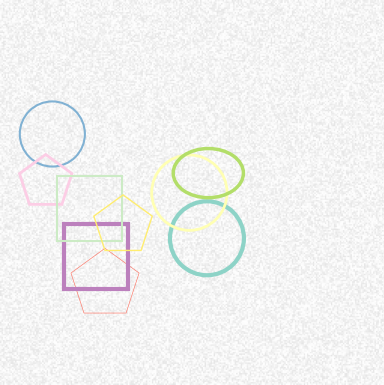[{"shape": "circle", "thickness": 3, "radius": 0.48, "center": [0.538, 0.381]}, {"shape": "circle", "thickness": 2, "radius": 0.49, "center": [0.492, 0.5]}, {"shape": "pentagon", "thickness": 0.5, "radius": 0.47, "center": [0.273, 0.262]}, {"shape": "circle", "thickness": 1.5, "radius": 0.42, "center": [0.136, 0.652]}, {"shape": "oval", "thickness": 2.5, "radius": 0.46, "center": [0.541, 0.55]}, {"shape": "pentagon", "thickness": 2, "radius": 0.36, "center": [0.119, 0.527]}, {"shape": "square", "thickness": 3, "radius": 0.42, "center": [0.249, 0.333]}, {"shape": "square", "thickness": 1.5, "radius": 0.42, "center": [0.232, 0.458]}, {"shape": "pentagon", "thickness": 1, "radius": 0.4, "center": [0.32, 0.414]}]